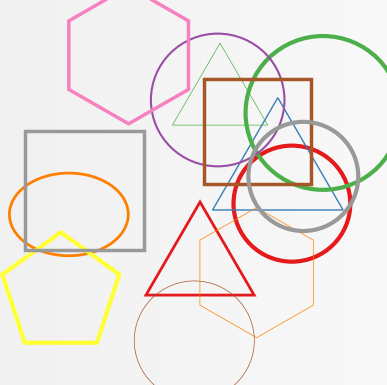[{"shape": "circle", "thickness": 3, "radius": 0.75, "center": [0.753, 0.471]}, {"shape": "triangle", "thickness": 2, "radius": 0.81, "center": [0.516, 0.314]}, {"shape": "triangle", "thickness": 1, "radius": 0.97, "center": [0.717, 0.552]}, {"shape": "circle", "thickness": 3, "radius": 1.0, "center": [0.833, 0.707]}, {"shape": "triangle", "thickness": 0.5, "radius": 0.71, "center": [0.568, 0.746]}, {"shape": "circle", "thickness": 1.5, "radius": 0.86, "center": [0.562, 0.74]}, {"shape": "hexagon", "thickness": 0.5, "radius": 0.84, "center": [0.662, 0.292]}, {"shape": "oval", "thickness": 2, "radius": 0.77, "center": [0.178, 0.443]}, {"shape": "pentagon", "thickness": 3, "radius": 0.79, "center": [0.157, 0.238]}, {"shape": "square", "thickness": 2.5, "radius": 0.69, "center": [0.664, 0.658]}, {"shape": "circle", "thickness": 0.5, "radius": 0.77, "center": [0.501, 0.115]}, {"shape": "hexagon", "thickness": 2.5, "radius": 0.89, "center": [0.332, 0.857]}, {"shape": "square", "thickness": 2.5, "radius": 0.77, "center": [0.219, 0.506]}, {"shape": "circle", "thickness": 3, "radius": 0.71, "center": [0.783, 0.542]}]